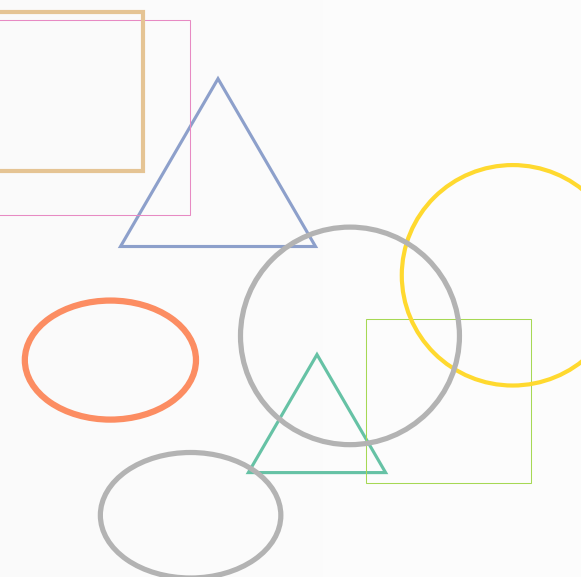[{"shape": "triangle", "thickness": 1.5, "radius": 0.68, "center": [0.545, 0.249]}, {"shape": "oval", "thickness": 3, "radius": 0.74, "center": [0.19, 0.376]}, {"shape": "triangle", "thickness": 1.5, "radius": 0.97, "center": [0.375, 0.669]}, {"shape": "square", "thickness": 0.5, "radius": 0.85, "center": [0.158, 0.796]}, {"shape": "square", "thickness": 0.5, "radius": 0.71, "center": [0.771, 0.304]}, {"shape": "circle", "thickness": 2, "radius": 0.95, "center": [0.882, 0.522]}, {"shape": "square", "thickness": 2, "radius": 0.69, "center": [0.108, 0.841]}, {"shape": "circle", "thickness": 2.5, "radius": 0.94, "center": [0.602, 0.418]}, {"shape": "oval", "thickness": 2.5, "radius": 0.78, "center": [0.328, 0.107]}]